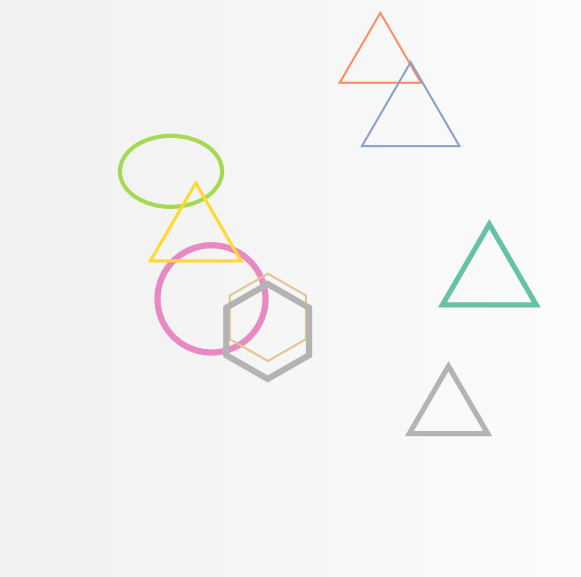[{"shape": "triangle", "thickness": 2.5, "radius": 0.47, "center": [0.842, 0.518]}, {"shape": "triangle", "thickness": 1, "radius": 0.4, "center": [0.654, 0.896]}, {"shape": "triangle", "thickness": 1, "radius": 0.48, "center": [0.707, 0.795]}, {"shape": "circle", "thickness": 3, "radius": 0.46, "center": [0.364, 0.482]}, {"shape": "oval", "thickness": 2, "radius": 0.44, "center": [0.294, 0.702]}, {"shape": "triangle", "thickness": 1.5, "radius": 0.45, "center": [0.337, 0.592]}, {"shape": "hexagon", "thickness": 1, "radius": 0.38, "center": [0.461, 0.45]}, {"shape": "hexagon", "thickness": 3, "radius": 0.41, "center": [0.46, 0.425]}, {"shape": "triangle", "thickness": 2.5, "radius": 0.39, "center": [0.772, 0.287]}]